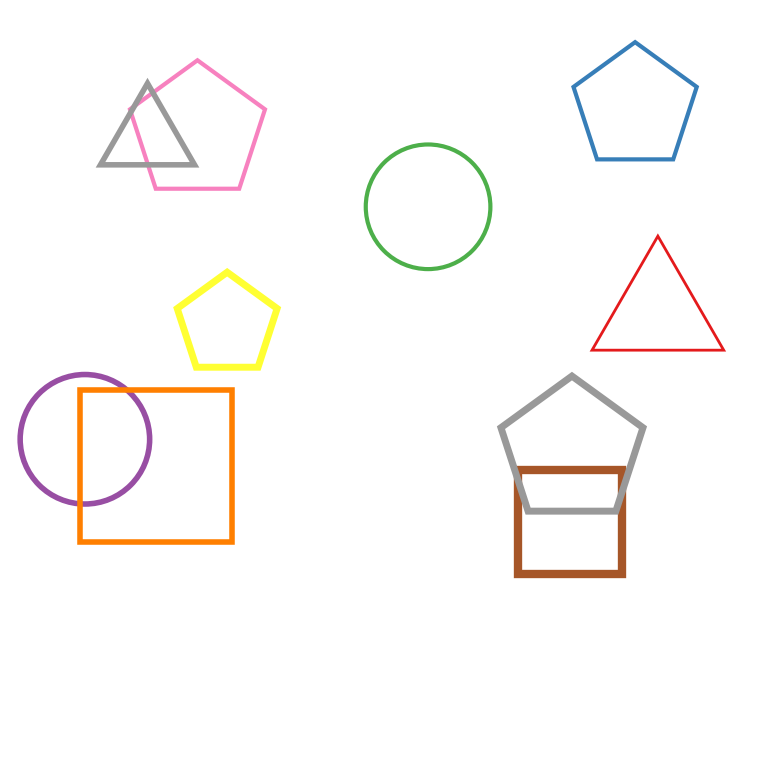[{"shape": "triangle", "thickness": 1, "radius": 0.49, "center": [0.854, 0.595]}, {"shape": "pentagon", "thickness": 1.5, "radius": 0.42, "center": [0.825, 0.861]}, {"shape": "circle", "thickness": 1.5, "radius": 0.4, "center": [0.556, 0.731]}, {"shape": "circle", "thickness": 2, "radius": 0.42, "center": [0.11, 0.43]}, {"shape": "square", "thickness": 2, "radius": 0.49, "center": [0.203, 0.395]}, {"shape": "pentagon", "thickness": 2.5, "radius": 0.34, "center": [0.295, 0.578]}, {"shape": "square", "thickness": 3, "radius": 0.34, "center": [0.74, 0.322]}, {"shape": "pentagon", "thickness": 1.5, "radius": 0.46, "center": [0.256, 0.829]}, {"shape": "pentagon", "thickness": 2.5, "radius": 0.48, "center": [0.743, 0.415]}, {"shape": "triangle", "thickness": 2, "radius": 0.35, "center": [0.192, 0.821]}]